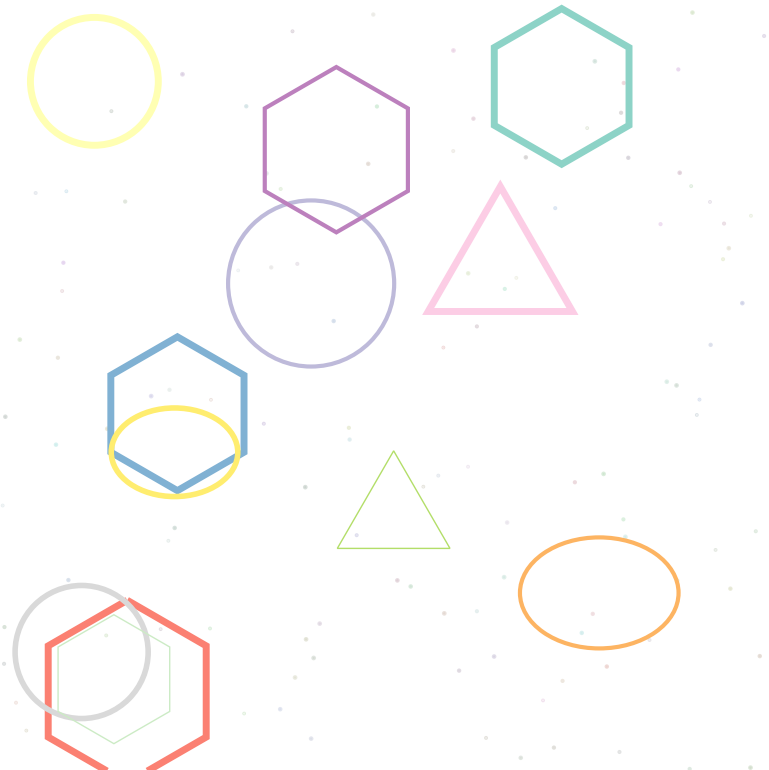[{"shape": "hexagon", "thickness": 2.5, "radius": 0.51, "center": [0.729, 0.888]}, {"shape": "circle", "thickness": 2.5, "radius": 0.42, "center": [0.123, 0.894]}, {"shape": "circle", "thickness": 1.5, "radius": 0.54, "center": [0.404, 0.632]}, {"shape": "hexagon", "thickness": 2.5, "radius": 0.59, "center": [0.165, 0.102]}, {"shape": "hexagon", "thickness": 2.5, "radius": 0.5, "center": [0.23, 0.463]}, {"shape": "oval", "thickness": 1.5, "radius": 0.51, "center": [0.778, 0.23]}, {"shape": "triangle", "thickness": 0.5, "radius": 0.42, "center": [0.511, 0.33]}, {"shape": "triangle", "thickness": 2.5, "radius": 0.54, "center": [0.65, 0.65]}, {"shape": "circle", "thickness": 2, "radius": 0.43, "center": [0.106, 0.153]}, {"shape": "hexagon", "thickness": 1.5, "radius": 0.54, "center": [0.437, 0.806]}, {"shape": "hexagon", "thickness": 0.5, "radius": 0.42, "center": [0.148, 0.118]}, {"shape": "oval", "thickness": 2, "radius": 0.41, "center": [0.227, 0.413]}]